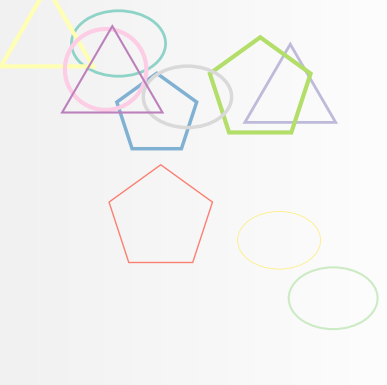[{"shape": "oval", "thickness": 2, "radius": 0.61, "center": [0.306, 0.887]}, {"shape": "triangle", "thickness": 3, "radius": 0.69, "center": [0.121, 0.896]}, {"shape": "triangle", "thickness": 2, "radius": 0.68, "center": [0.749, 0.75]}, {"shape": "pentagon", "thickness": 1, "radius": 0.7, "center": [0.415, 0.432]}, {"shape": "pentagon", "thickness": 2.5, "radius": 0.54, "center": [0.405, 0.701]}, {"shape": "pentagon", "thickness": 3, "radius": 0.68, "center": [0.672, 0.767]}, {"shape": "circle", "thickness": 3, "radius": 0.53, "center": [0.273, 0.82]}, {"shape": "oval", "thickness": 2.5, "radius": 0.57, "center": [0.484, 0.748]}, {"shape": "triangle", "thickness": 1.5, "radius": 0.75, "center": [0.29, 0.783]}, {"shape": "oval", "thickness": 1.5, "radius": 0.57, "center": [0.86, 0.225]}, {"shape": "oval", "thickness": 0.5, "radius": 0.53, "center": [0.72, 0.376]}]